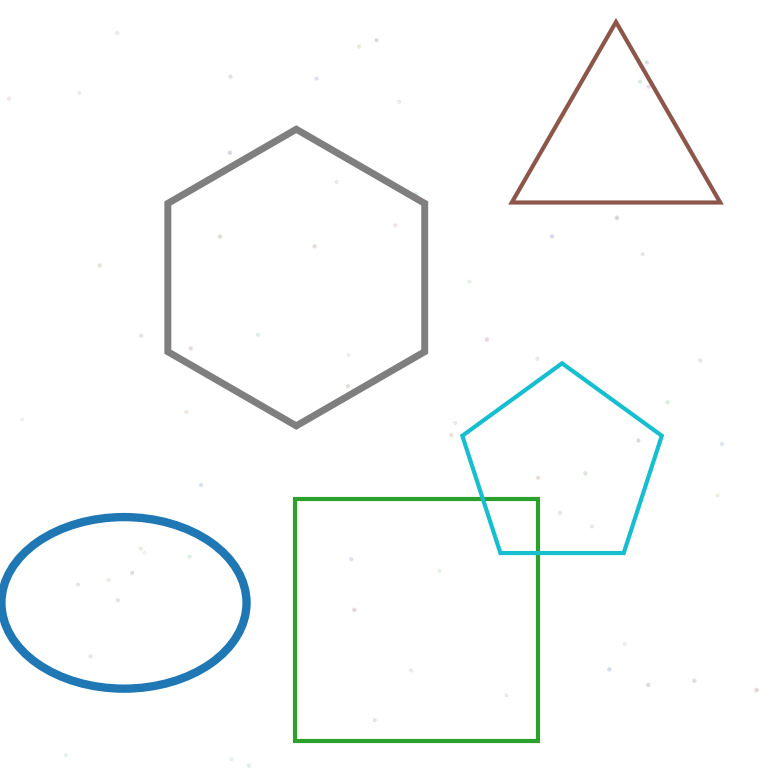[{"shape": "oval", "thickness": 3, "radius": 0.8, "center": [0.161, 0.217]}, {"shape": "square", "thickness": 1.5, "radius": 0.79, "center": [0.541, 0.195]}, {"shape": "triangle", "thickness": 1.5, "radius": 0.78, "center": [0.8, 0.815]}, {"shape": "hexagon", "thickness": 2.5, "radius": 0.96, "center": [0.385, 0.64]}, {"shape": "pentagon", "thickness": 1.5, "radius": 0.68, "center": [0.73, 0.392]}]